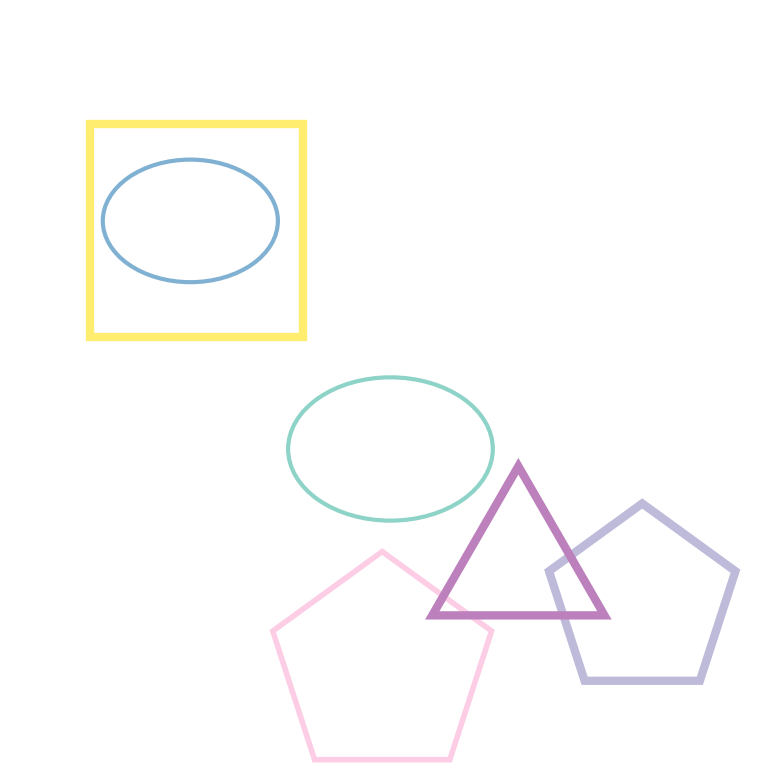[{"shape": "oval", "thickness": 1.5, "radius": 0.66, "center": [0.507, 0.417]}, {"shape": "pentagon", "thickness": 3, "radius": 0.64, "center": [0.834, 0.219]}, {"shape": "oval", "thickness": 1.5, "radius": 0.57, "center": [0.247, 0.713]}, {"shape": "pentagon", "thickness": 2, "radius": 0.75, "center": [0.496, 0.134]}, {"shape": "triangle", "thickness": 3, "radius": 0.65, "center": [0.673, 0.265]}, {"shape": "square", "thickness": 3, "radius": 0.69, "center": [0.255, 0.701]}]